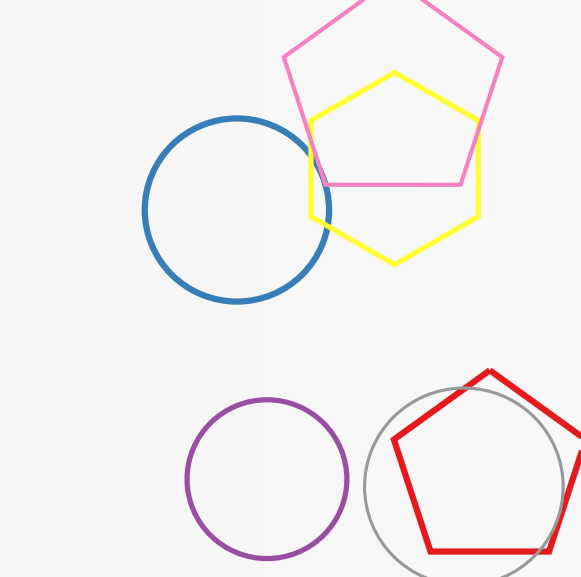[{"shape": "pentagon", "thickness": 3, "radius": 0.87, "center": [0.843, 0.184]}, {"shape": "circle", "thickness": 3, "radius": 0.79, "center": [0.408, 0.635]}, {"shape": "circle", "thickness": 2.5, "radius": 0.69, "center": [0.459, 0.169]}, {"shape": "hexagon", "thickness": 2.5, "radius": 0.83, "center": [0.679, 0.707]}, {"shape": "pentagon", "thickness": 2, "radius": 0.99, "center": [0.676, 0.839]}, {"shape": "circle", "thickness": 1.5, "radius": 0.85, "center": [0.798, 0.156]}]